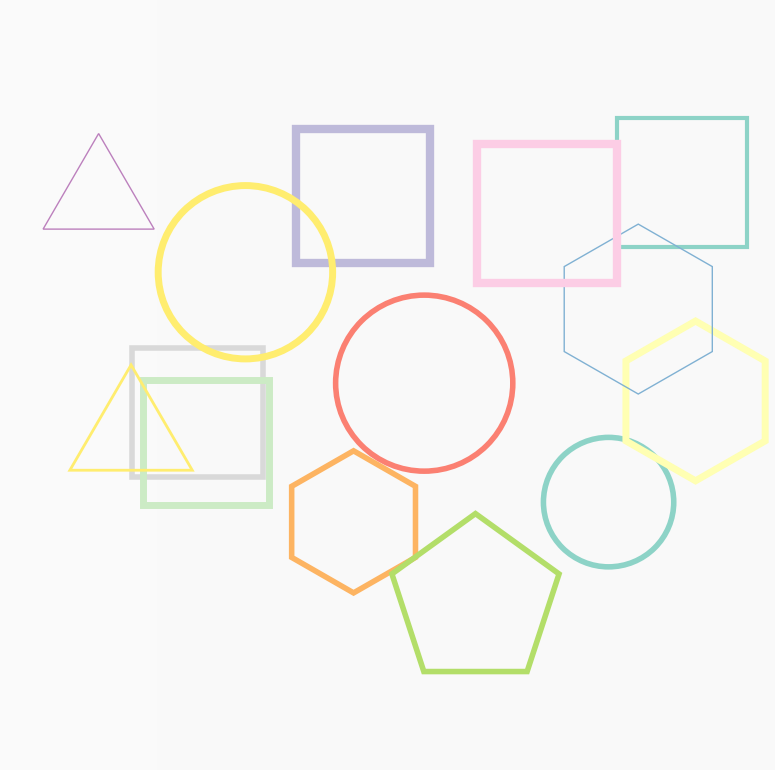[{"shape": "circle", "thickness": 2, "radius": 0.42, "center": [0.785, 0.348]}, {"shape": "square", "thickness": 1.5, "radius": 0.42, "center": [0.88, 0.763]}, {"shape": "hexagon", "thickness": 2.5, "radius": 0.52, "center": [0.897, 0.479]}, {"shape": "square", "thickness": 3, "radius": 0.43, "center": [0.468, 0.745]}, {"shape": "circle", "thickness": 2, "radius": 0.57, "center": [0.547, 0.502]}, {"shape": "hexagon", "thickness": 0.5, "radius": 0.55, "center": [0.824, 0.599]}, {"shape": "hexagon", "thickness": 2, "radius": 0.46, "center": [0.456, 0.322]}, {"shape": "pentagon", "thickness": 2, "radius": 0.57, "center": [0.614, 0.22]}, {"shape": "square", "thickness": 3, "radius": 0.45, "center": [0.705, 0.723]}, {"shape": "square", "thickness": 2, "radius": 0.42, "center": [0.255, 0.464]}, {"shape": "triangle", "thickness": 0.5, "radius": 0.41, "center": [0.127, 0.744]}, {"shape": "square", "thickness": 2.5, "radius": 0.41, "center": [0.266, 0.425]}, {"shape": "triangle", "thickness": 1, "radius": 0.46, "center": [0.169, 0.435]}, {"shape": "circle", "thickness": 2.5, "radius": 0.56, "center": [0.317, 0.646]}]